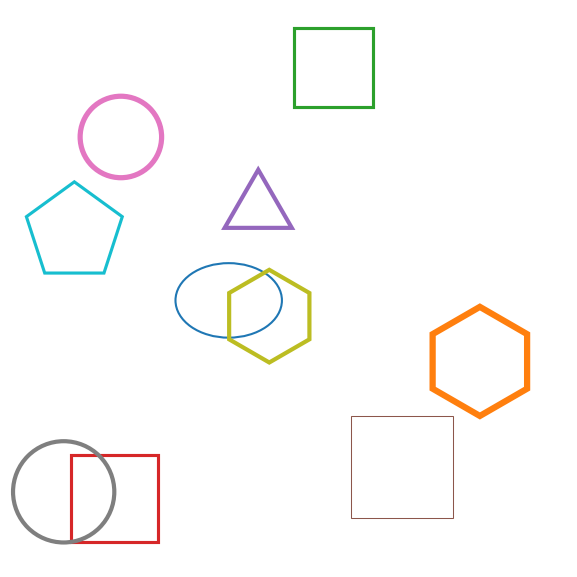[{"shape": "oval", "thickness": 1, "radius": 0.46, "center": [0.396, 0.479]}, {"shape": "hexagon", "thickness": 3, "radius": 0.47, "center": [0.831, 0.373]}, {"shape": "square", "thickness": 1.5, "radius": 0.34, "center": [0.577, 0.882]}, {"shape": "square", "thickness": 1.5, "radius": 0.38, "center": [0.198, 0.136]}, {"shape": "triangle", "thickness": 2, "radius": 0.34, "center": [0.447, 0.638]}, {"shape": "square", "thickness": 0.5, "radius": 0.44, "center": [0.696, 0.191]}, {"shape": "circle", "thickness": 2.5, "radius": 0.35, "center": [0.209, 0.762]}, {"shape": "circle", "thickness": 2, "radius": 0.44, "center": [0.11, 0.147]}, {"shape": "hexagon", "thickness": 2, "radius": 0.4, "center": [0.466, 0.452]}, {"shape": "pentagon", "thickness": 1.5, "radius": 0.44, "center": [0.129, 0.597]}]